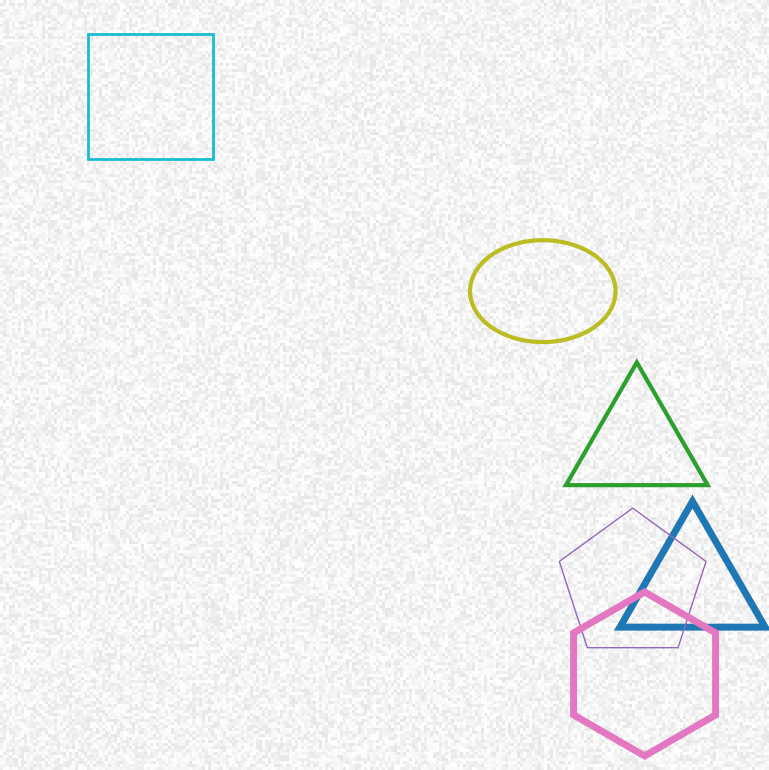[{"shape": "triangle", "thickness": 2.5, "radius": 0.54, "center": [0.899, 0.24]}, {"shape": "triangle", "thickness": 1.5, "radius": 0.53, "center": [0.827, 0.423]}, {"shape": "pentagon", "thickness": 0.5, "radius": 0.5, "center": [0.822, 0.24]}, {"shape": "hexagon", "thickness": 2.5, "radius": 0.53, "center": [0.837, 0.125]}, {"shape": "oval", "thickness": 1.5, "radius": 0.47, "center": [0.705, 0.622]}, {"shape": "square", "thickness": 1, "radius": 0.4, "center": [0.195, 0.875]}]